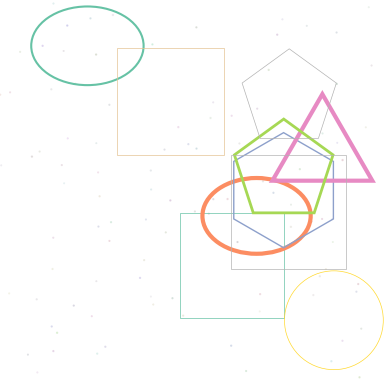[{"shape": "oval", "thickness": 1.5, "radius": 0.73, "center": [0.227, 0.881]}, {"shape": "square", "thickness": 0.5, "radius": 0.68, "center": [0.603, 0.311]}, {"shape": "oval", "thickness": 3, "radius": 0.7, "center": [0.666, 0.439]}, {"shape": "hexagon", "thickness": 1, "radius": 0.75, "center": [0.737, 0.506]}, {"shape": "triangle", "thickness": 3, "radius": 0.75, "center": [0.837, 0.606]}, {"shape": "pentagon", "thickness": 2, "radius": 0.67, "center": [0.737, 0.556]}, {"shape": "circle", "thickness": 0.5, "radius": 0.64, "center": [0.867, 0.168]}, {"shape": "square", "thickness": 0.5, "radius": 0.69, "center": [0.443, 0.736]}, {"shape": "pentagon", "thickness": 0.5, "radius": 0.64, "center": [0.751, 0.744]}, {"shape": "square", "thickness": 0.5, "radius": 0.74, "center": [0.749, 0.45]}]